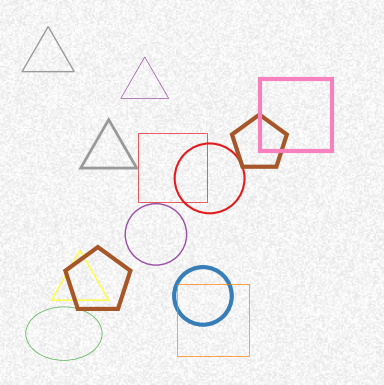[{"shape": "circle", "thickness": 1.5, "radius": 0.45, "center": [0.544, 0.537]}, {"shape": "square", "thickness": 0.5, "radius": 0.45, "center": [0.449, 0.565]}, {"shape": "circle", "thickness": 3, "radius": 0.37, "center": [0.527, 0.231]}, {"shape": "oval", "thickness": 0.5, "radius": 0.5, "center": [0.166, 0.133]}, {"shape": "circle", "thickness": 1, "radius": 0.4, "center": [0.405, 0.391]}, {"shape": "triangle", "thickness": 0.5, "radius": 0.36, "center": [0.376, 0.78]}, {"shape": "square", "thickness": 0.5, "radius": 0.47, "center": [0.554, 0.168]}, {"shape": "triangle", "thickness": 1, "radius": 0.43, "center": [0.208, 0.263]}, {"shape": "pentagon", "thickness": 3, "radius": 0.37, "center": [0.674, 0.628]}, {"shape": "pentagon", "thickness": 3, "radius": 0.44, "center": [0.254, 0.269]}, {"shape": "square", "thickness": 3, "radius": 0.47, "center": [0.768, 0.701]}, {"shape": "triangle", "thickness": 2, "radius": 0.42, "center": [0.282, 0.605]}, {"shape": "triangle", "thickness": 1, "radius": 0.39, "center": [0.125, 0.853]}]